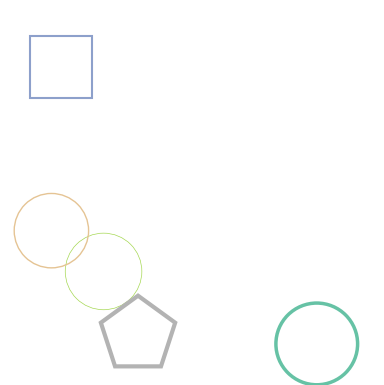[{"shape": "circle", "thickness": 2.5, "radius": 0.53, "center": [0.823, 0.107]}, {"shape": "square", "thickness": 1.5, "radius": 0.4, "center": [0.159, 0.825]}, {"shape": "circle", "thickness": 0.5, "radius": 0.5, "center": [0.269, 0.295]}, {"shape": "circle", "thickness": 1, "radius": 0.48, "center": [0.133, 0.401]}, {"shape": "pentagon", "thickness": 3, "radius": 0.51, "center": [0.359, 0.13]}]